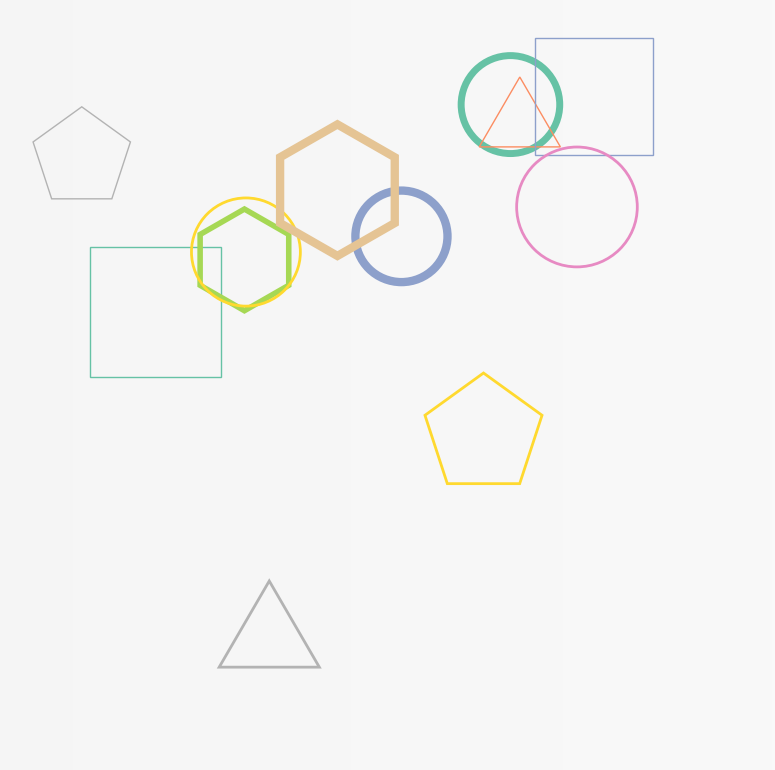[{"shape": "square", "thickness": 0.5, "radius": 0.42, "center": [0.201, 0.595]}, {"shape": "circle", "thickness": 2.5, "radius": 0.32, "center": [0.659, 0.864]}, {"shape": "triangle", "thickness": 0.5, "radius": 0.3, "center": [0.671, 0.839]}, {"shape": "circle", "thickness": 3, "radius": 0.3, "center": [0.518, 0.693]}, {"shape": "square", "thickness": 0.5, "radius": 0.38, "center": [0.767, 0.875]}, {"shape": "circle", "thickness": 1, "radius": 0.39, "center": [0.744, 0.731]}, {"shape": "hexagon", "thickness": 2, "radius": 0.33, "center": [0.315, 0.662]}, {"shape": "circle", "thickness": 1, "radius": 0.35, "center": [0.317, 0.673]}, {"shape": "pentagon", "thickness": 1, "radius": 0.4, "center": [0.624, 0.436]}, {"shape": "hexagon", "thickness": 3, "radius": 0.43, "center": [0.435, 0.753]}, {"shape": "triangle", "thickness": 1, "radius": 0.37, "center": [0.347, 0.171]}, {"shape": "pentagon", "thickness": 0.5, "radius": 0.33, "center": [0.105, 0.795]}]